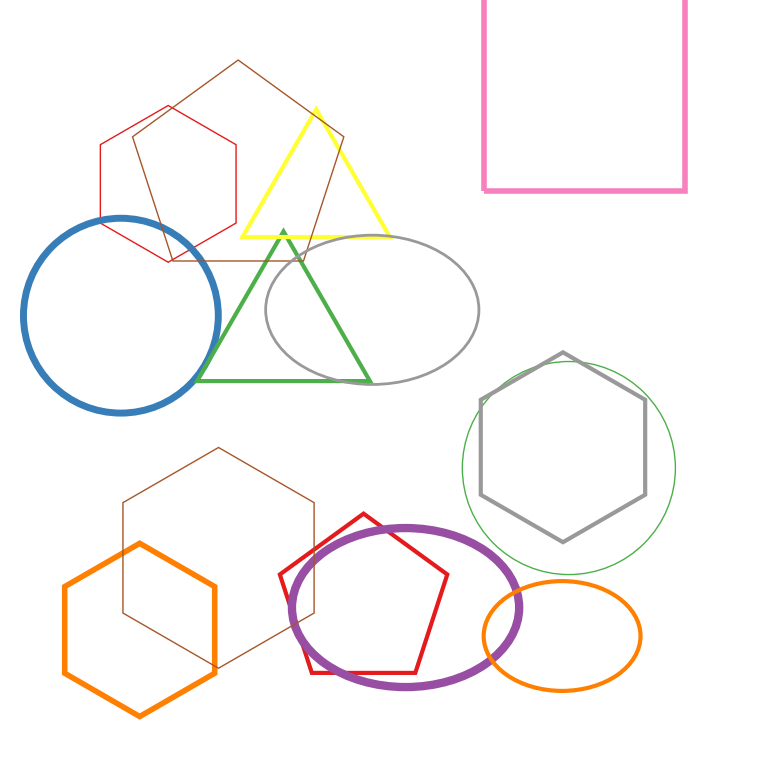[{"shape": "hexagon", "thickness": 0.5, "radius": 0.51, "center": [0.218, 0.761]}, {"shape": "pentagon", "thickness": 1.5, "radius": 0.57, "center": [0.472, 0.219]}, {"shape": "circle", "thickness": 2.5, "radius": 0.63, "center": [0.157, 0.59]}, {"shape": "circle", "thickness": 0.5, "radius": 0.69, "center": [0.739, 0.392]}, {"shape": "triangle", "thickness": 1.5, "radius": 0.65, "center": [0.368, 0.57]}, {"shape": "oval", "thickness": 3, "radius": 0.74, "center": [0.527, 0.211]}, {"shape": "hexagon", "thickness": 2, "radius": 0.56, "center": [0.181, 0.182]}, {"shape": "oval", "thickness": 1.5, "radius": 0.51, "center": [0.73, 0.174]}, {"shape": "triangle", "thickness": 1.5, "radius": 0.55, "center": [0.411, 0.747]}, {"shape": "hexagon", "thickness": 0.5, "radius": 0.72, "center": [0.284, 0.276]}, {"shape": "pentagon", "thickness": 0.5, "radius": 0.72, "center": [0.309, 0.778]}, {"shape": "square", "thickness": 2, "radius": 0.65, "center": [0.759, 0.883]}, {"shape": "hexagon", "thickness": 1.5, "radius": 0.62, "center": [0.731, 0.419]}, {"shape": "oval", "thickness": 1, "radius": 0.69, "center": [0.483, 0.598]}]